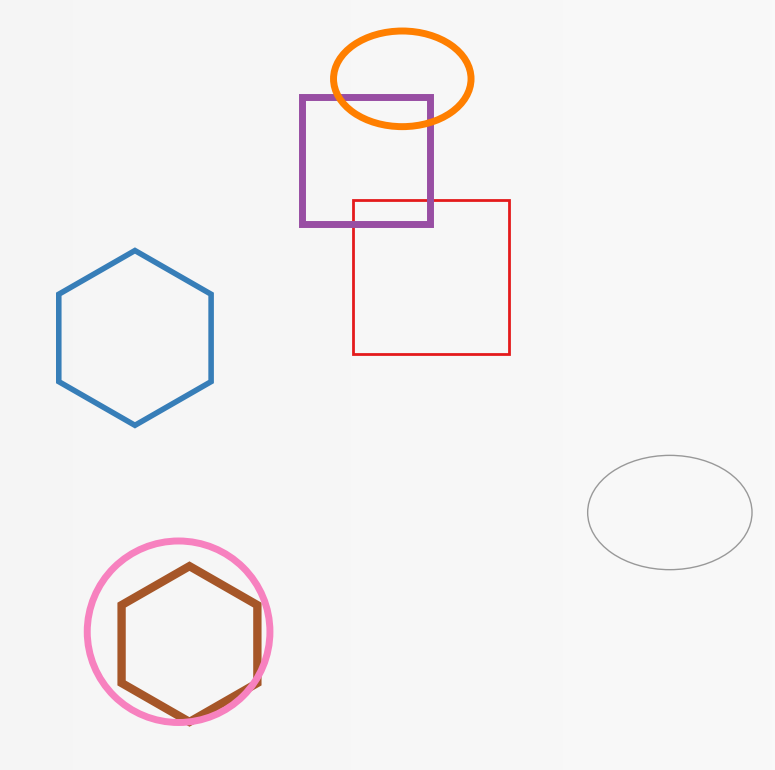[{"shape": "square", "thickness": 1, "radius": 0.5, "center": [0.556, 0.641]}, {"shape": "hexagon", "thickness": 2, "radius": 0.57, "center": [0.174, 0.561]}, {"shape": "square", "thickness": 2.5, "radius": 0.41, "center": [0.472, 0.792]}, {"shape": "oval", "thickness": 2.5, "radius": 0.44, "center": [0.519, 0.898]}, {"shape": "hexagon", "thickness": 3, "radius": 0.51, "center": [0.244, 0.164]}, {"shape": "circle", "thickness": 2.5, "radius": 0.59, "center": [0.23, 0.18]}, {"shape": "oval", "thickness": 0.5, "radius": 0.53, "center": [0.864, 0.334]}]